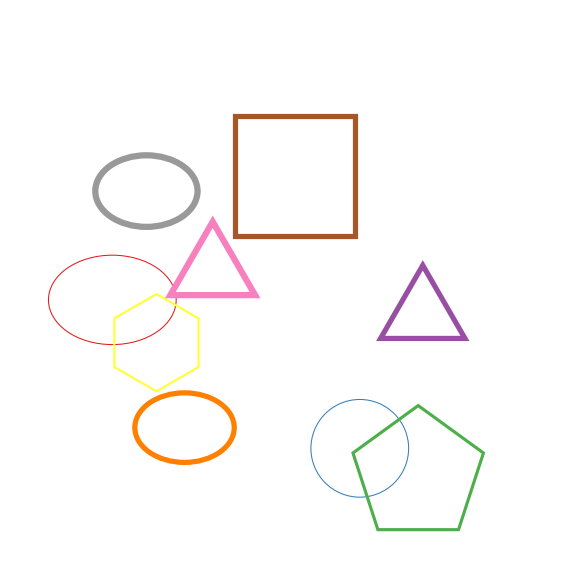[{"shape": "oval", "thickness": 0.5, "radius": 0.55, "center": [0.194, 0.48]}, {"shape": "circle", "thickness": 0.5, "radius": 0.42, "center": [0.623, 0.223]}, {"shape": "pentagon", "thickness": 1.5, "radius": 0.59, "center": [0.724, 0.178]}, {"shape": "triangle", "thickness": 2.5, "radius": 0.42, "center": [0.732, 0.455]}, {"shape": "oval", "thickness": 2.5, "radius": 0.43, "center": [0.32, 0.259]}, {"shape": "hexagon", "thickness": 1, "radius": 0.42, "center": [0.271, 0.406]}, {"shape": "square", "thickness": 2.5, "radius": 0.52, "center": [0.511, 0.694]}, {"shape": "triangle", "thickness": 3, "radius": 0.42, "center": [0.368, 0.53]}, {"shape": "oval", "thickness": 3, "radius": 0.44, "center": [0.254, 0.668]}]